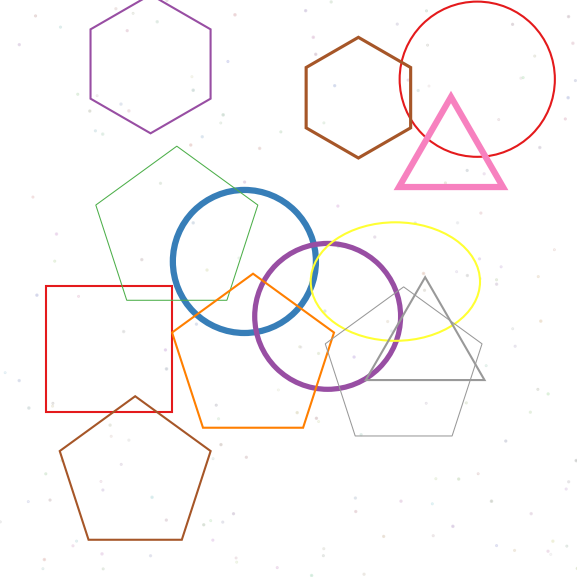[{"shape": "circle", "thickness": 1, "radius": 0.67, "center": [0.826, 0.862]}, {"shape": "square", "thickness": 1, "radius": 0.55, "center": [0.189, 0.395]}, {"shape": "circle", "thickness": 3, "radius": 0.62, "center": [0.423, 0.546]}, {"shape": "pentagon", "thickness": 0.5, "radius": 0.74, "center": [0.306, 0.598]}, {"shape": "circle", "thickness": 2.5, "radius": 0.63, "center": [0.567, 0.451]}, {"shape": "hexagon", "thickness": 1, "radius": 0.6, "center": [0.261, 0.888]}, {"shape": "pentagon", "thickness": 1, "radius": 0.74, "center": [0.438, 0.378]}, {"shape": "oval", "thickness": 1, "radius": 0.73, "center": [0.685, 0.512]}, {"shape": "pentagon", "thickness": 1, "radius": 0.69, "center": [0.234, 0.176]}, {"shape": "hexagon", "thickness": 1.5, "radius": 0.52, "center": [0.621, 0.83]}, {"shape": "triangle", "thickness": 3, "radius": 0.52, "center": [0.781, 0.727]}, {"shape": "triangle", "thickness": 1, "radius": 0.59, "center": [0.736, 0.4]}, {"shape": "pentagon", "thickness": 0.5, "radius": 0.71, "center": [0.699, 0.36]}]